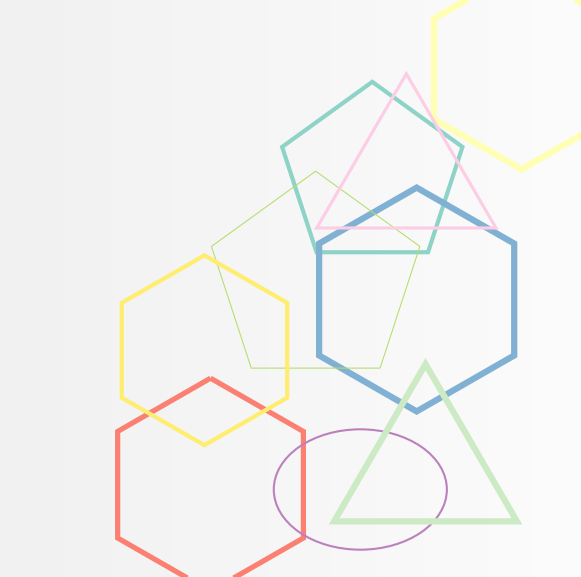[{"shape": "pentagon", "thickness": 2, "radius": 0.82, "center": [0.64, 0.694]}, {"shape": "hexagon", "thickness": 3, "radius": 0.87, "center": [0.897, 0.88]}, {"shape": "hexagon", "thickness": 2.5, "radius": 0.92, "center": [0.362, 0.16]}, {"shape": "hexagon", "thickness": 3, "radius": 0.97, "center": [0.717, 0.48]}, {"shape": "pentagon", "thickness": 0.5, "radius": 0.94, "center": [0.543, 0.514]}, {"shape": "triangle", "thickness": 1.5, "radius": 0.89, "center": [0.699, 0.693]}, {"shape": "oval", "thickness": 1, "radius": 0.74, "center": [0.62, 0.152]}, {"shape": "triangle", "thickness": 3, "radius": 0.91, "center": [0.732, 0.187]}, {"shape": "hexagon", "thickness": 2, "radius": 0.82, "center": [0.352, 0.393]}]